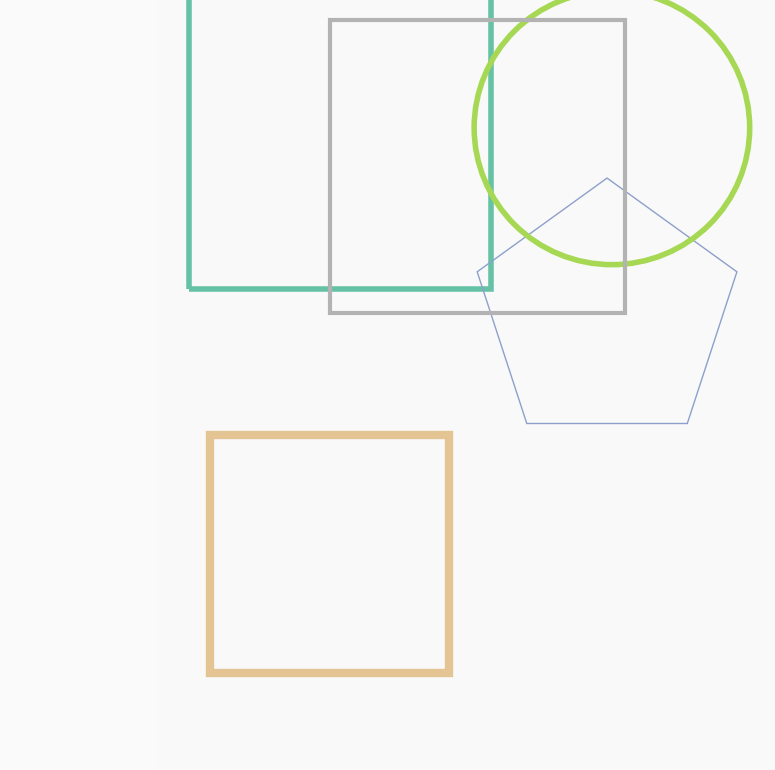[{"shape": "square", "thickness": 2, "radius": 0.98, "center": [0.439, 0.82]}, {"shape": "pentagon", "thickness": 0.5, "radius": 0.88, "center": [0.783, 0.593]}, {"shape": "circle", "thickness": 2, "radius": 0.89, "center": [0.79, 0.834]}, {"shape": "square", "thickness": 3, "radius": 0.77, "center": [0.425, 0.28]}, {"shape": "square", "thickness": 1.5, "radius": 0.95, "center": [0.616, 0.783]}]